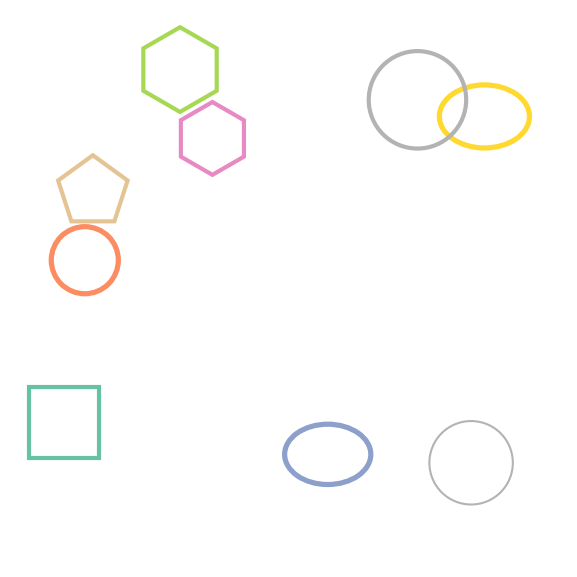[{"shape": "square", "thickness": 2, "radius": 0.31, "center": [0.111, 0.268]}, {"shape": "circle", "thickness": 2.5, "radius": 0.29, "center": [0.147, 0.549]}, {"shape": "oval", "thickness": 2.5, "radius": 0.37, "center": [0.567, 0.212]}, {"shape": "hexagon", "thickness": 2, "radius": 0.32, "center": [0.368, 0.759]}, {"shape": "hexagon", "thickness": 2, "radius": 0.37, "center": [0.312, 0.879]}, {"shape": "oval", "thickness": 2.5, "radius": 0.39, "center": [0.839, 0.798]}, {"shape": "pentagon", "thickness": 2, "radius": 0.32, "center": [0.161, 0.667]}, {"shape": "circle", "thickness": 2, "radius": 0.42, "center": [0.723, 0.826]}, {"shape": "circle", "thickness": 1, "radius": 0.36, "center": [0.816, 0.198]}]